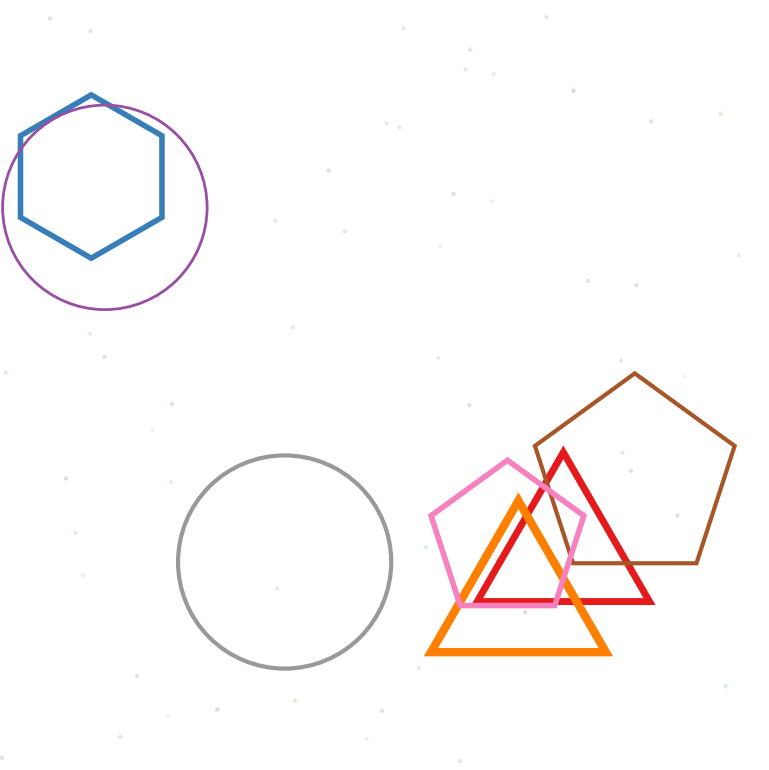[{"shape": "triangle", "thickness": 2.5, "radius": 0.65, "center": [0.732, 0.283]}, {"shape": "hexagon", "thickness": 2, "radius": 0.53, "center": [0.118, 0.771]}, {"shape": "circle", "thickness": 1, "radius": 0.66, "center": [0.136, 0.731]}, {"shape": "triangle", "thickness": 3, "radius": 0.66, "center": [0.673, 0.219]}, {"shape": "pentagon", "thickness": 1.5, "radius": 0.68, "center": [0.824, 0.379]}, {"shape": "pentagon", "thickness": 2, "radius": 0.52, "center": [0.659, 0.298]}, {"shape": "circle", "thickness": 1.5, "radius": 0.69, "center": [0.37, 0.27]}]